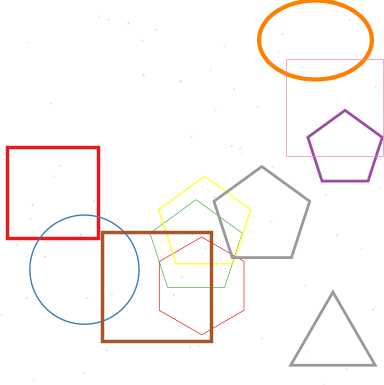[{"shape": "hexagon", "thickness": 0.5, "radius": 0.63, "center": [0.524, 0.257]}, {"shape": "square", "thickness": 2.5, "radius": 0.59, "center": [0.137, 0.501]}, {"shape": "circle", "thickness": 1, "radius": 0.71, "center": [0.219, 0.3]}, {"shape": "pentagon", "thickness": 0.5, "radius": 0.63, "center": [0.509, 0.355]}, {"shape": "pentagon", "thickness": 2, "radius": 0.51, "center": [0.896, 0.612]}, {"shape": "oval", "thickness": 3, "radius": 0.73, "center": [0.819, 0.896]}, {"shape": "pentagon", "thickness": 1, "radius": 0.63, "center": [0.532, 0.417]}, {"shape": "square", "thickness": 2.5, "radius": 0.71, "center": [0.407, 0.255]}, {"shape": "square", "thickness": 0.5, "radius": 0.63, "center": [0.869, 0.722]}, {"shape": "pentagon", "thickness": 2, "radius": 0.65, "center": [0.68, 0.437]}, {"shape": "triangle", "thickness": 2, "radius": 0.63, "center": [0.865, 0.115]}]